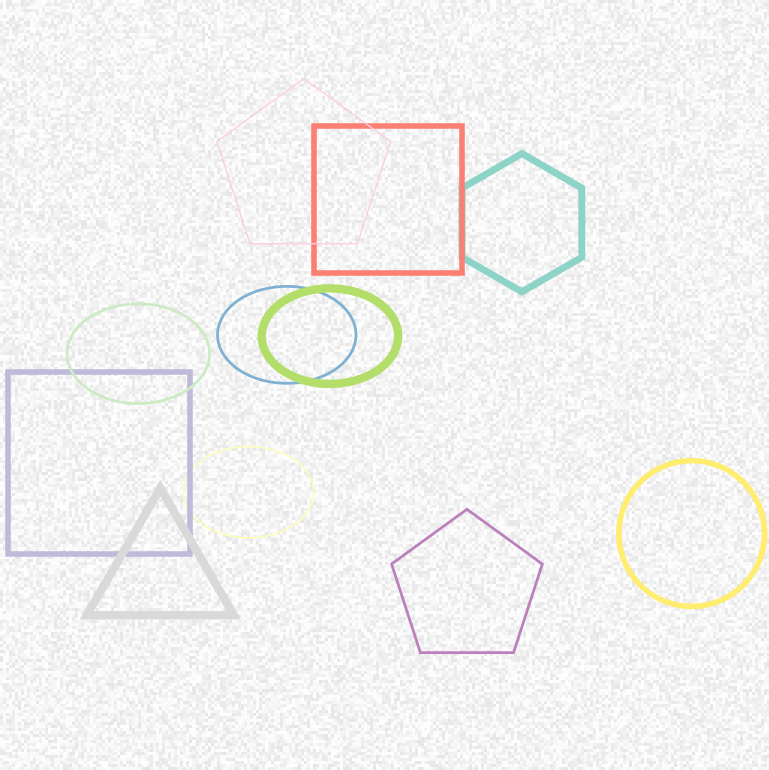[{"shape": "hexagon", "thickness": 2.5, "radius": 0.45, "center": [0.678, 0.711]}, {"shape": "oval", "thickness": 0.5, "radius": 0.42, "center": [0.323, 0.361]}, {"shape": "square", "thickness": 2, "radius": 0.59, "center": [0.128, 0.399]}, {"shape": "square", "thickness": 2, "radius": 0.48, "center": [0.504, 0.741]}, {"shape": "oval", "thickness": 1, "radius": 0.45, "center": [0.372, 0.565]}, {"shape": "oval", "thickness": 3, "radius": 0.44, "center": [0.428, 0.563]}, {"shape": "pentagon", "thickness": 0.5, "radius": 0.59, "center": [0.394, 0.779]}, {"shape": "triangle", "thickness": 3, "radius": 0.55, "center": [0.208, 0.256]}, {"shape": "pentagon", "thickness": 1, "radius": 0.51, "center": [0.606, 0.236]}, {"shape": "oval", "thickness": 1, "radius": 0.46, "center": [0.18, 0.541]}, {"shape": "circle", "thickness": 2, "radius": 0.47, "center": [0.898, 0.307]}]